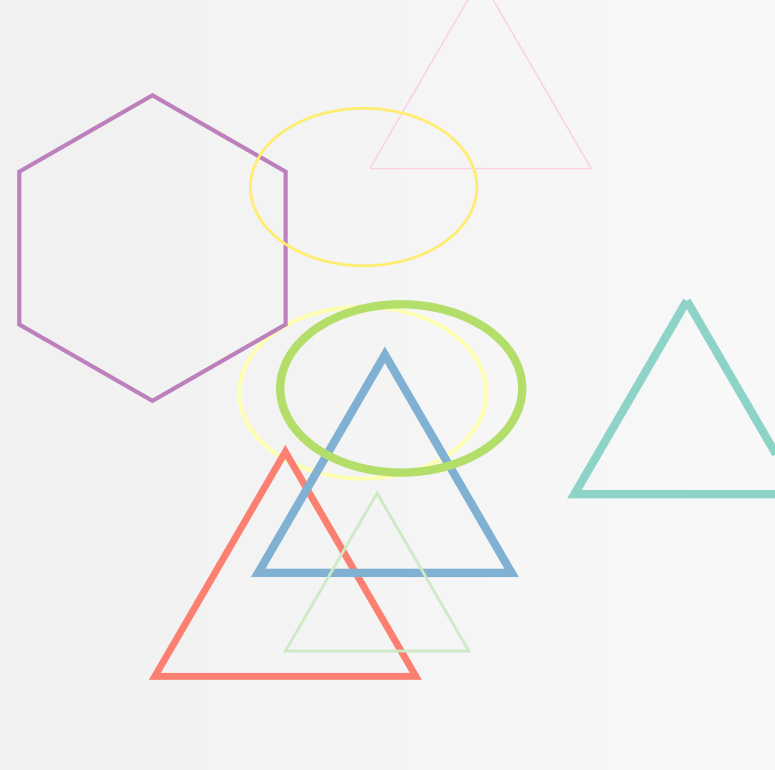[{"shape": "triangle", "thickness": 3, "radius": 0.84, "center": [0.886, 0.442]}, {"shape": "oval", "thickness": 1.5, "radius": 0.8, "center": [0.468, 0.49]}, {"shape": "triangle", "thickness": 2.5, "radius": 0.97, "center": [0.368, 0.219]}, {"shape": "triangle", "thickness": 3, "radius": 0.94, "center": [0.497, 0.35]}, {"shape": "oval", "thickness": 3, "radius": 0.78, "center": [0.518, 0.496]}, {"shape": "triangle", "thickness": 0.5, "radius": 0.82, "center": [0.62, 0.864]}, {"shape": "hexagon", "thickness": 1.5, "radius": 0.99, "center": [0.197, 0.678]}, {"shape": "triangle", "thickness": 1, "radius": 0.68, "center": [0.487, 0.223]}, {"shape": "oval", "thickness": 1, "radius": 0.73, "center": [0.469, 0.757]}]